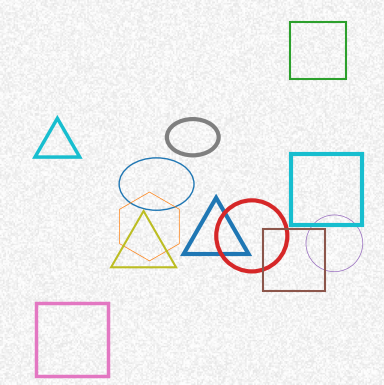[{"shape": "oval", "thickness": 1, "radius": 0.49, "center": [0.407, 0.522]}, {"shape": "triangle", "thickness": 3, "radius": 0.49, "center": [0.561, 0.389]}, {"shape": "hexagon", "thickness": 0.5, "radius": 0.45, "center": [0.388, 0.412]}, {"shape": "square", "thickness": 1.5, "radius": 0.37, "center": [0.826, 0.868]}, {"shape": "circle", "thickness": 3, "radius": 0.46, "center": [0.654, 0.387]}, {"shape": "circle", "thickness": 0.5, "radius": 0.37, "center": [0.869, 0.368]}, {"shape": "square", "thickness": 1.5, "radius": 0.4, "center": [0.763, 0.324]}, {"shape": "square", "thickness": 2.5, "radius": 0.47, "center": [0.187, 0.118]}, {"shape": "oval", "thickness": 3, "radius": 0.34, "center": [0.501, 0.644]}, {"shape": "triangle", "thickness": 1.5, "radius": 0.49, "center": [0.373, 0.354]}, {"shape": "triangle", "thickness": 2.5, "radius": 0.34, "center": [0.149, 0.626]}, {"shape": "square", "thickness": 3, "radius": 0.46, "center": [0.848, 0.508]}]